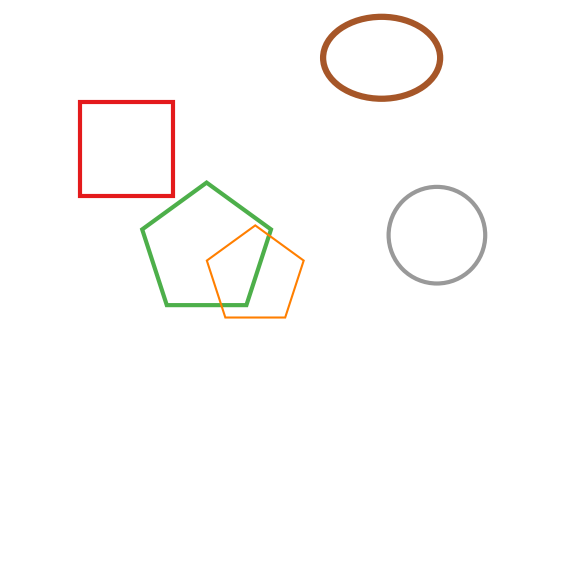[{"shape": "square", "thickness": 2, "radius": 0.41, "center": [0.219, 0.741]}, {"shape": "pentagon", "thickness": 2, "radius": 0.59, "center": [0.358, 0.566]}, {"shape": "pentagon", "thickness": 1, "radius": 0.44, "center": [0.442, 0.521]}, {"shape": "oval", "thickness": 3, "radius": 0.51, "center": [0.661, 0.899]}, {"shape": "circle", "thickness": 2, "radius": 0.42, "center": [0.757, 0.592]}]